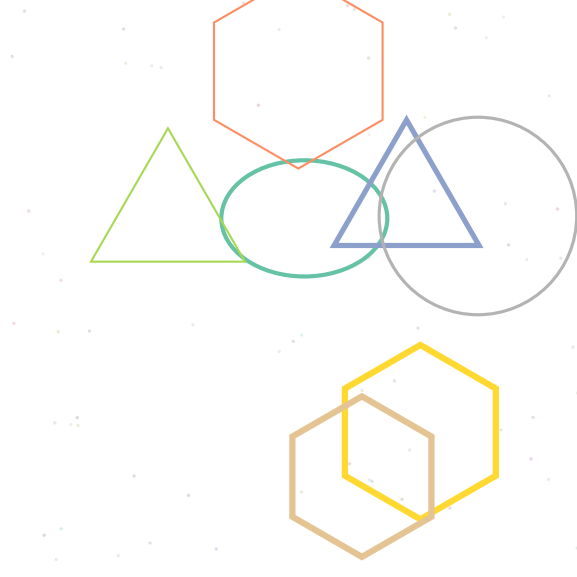[{"shape": "oval", "thickness": 2, "radius": 0.72, "center": [0.527, 0.621]}, {"shape": "hexagon", "thickness": 1, "radius": 0.84, "center": [0.517, 0.876]}, {"shape": "triangle", "thickness": 2.5, "radius": 0.72, "center": [0.704, 0.647]}, {"shape": "triangle", "thickness": 1, "radius": 0.77, "center": [0.291, 0.623]}, {"shape": "hexagon", "thickness": 3, "radius": 0.75, "center": [0.728, 0.251]}, {"shape": "hexagon", "thickness": 3, "radius": 0.7, "center": [0.627, 0.174]}, {"shape": "circle", "thickness": 1.5, "radius": 0.86, "center": [0.828, 0.625]}]